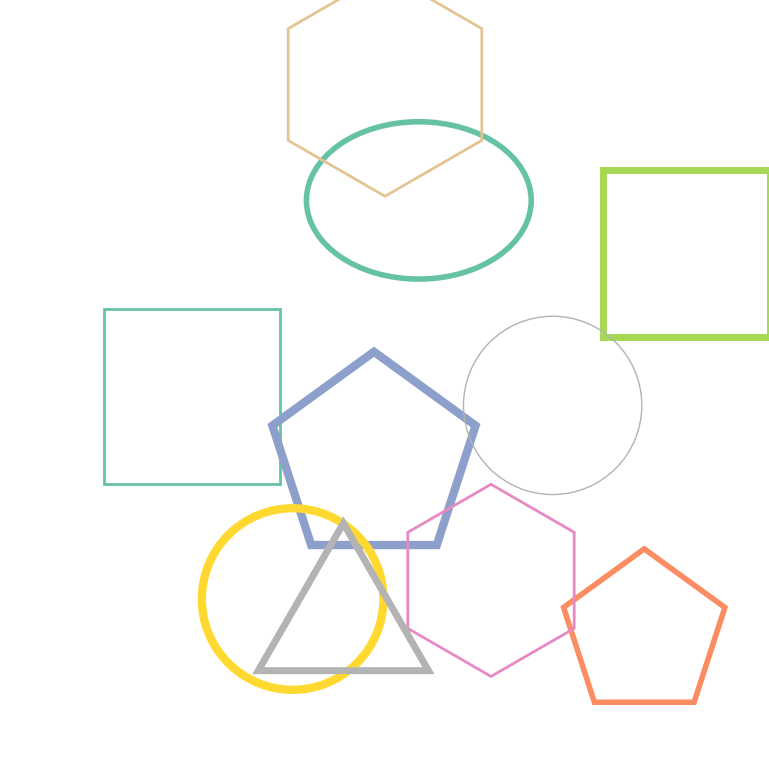[{"shape": "oval", "thickness": 2, "radius": 0.73, "center": [0.544, 0.74]}, {"shape": "square", "thickness": 1, "radius": 0.57, "center": [0.249, 0.485]}, {"shape": "pentagon", "thickness": 2, "radius": 0.55, "center": [0.837, 0.177]}, {"shape": "pentagon", "thickness": 3, "radius": 0.69, "center": [0.486, 0.404]}, {"shape": "hexagon", "thickness": 1, "radius": 0.62, "center": [0.638, 0.246]}, {"shape": "square", "thickness": 2.5, "radius": 0.54, "center": [0.891, 0.671]}, {"shape": "circle", "thickness": 3, "radius": 0.59, "center": [0.38, 0.222]}, {"shape": "hexagon", "thickness": 1, "radius": 0.73, "center": [0.5, 0.89]}, {"shape": "triangle", "thickness": 2.5, "radius": 0.64, "center": [0.446, 0.193]}, {"shape": "circle", "thickness": 0.5, "radius": 0.58, "center": [0.718, 0.474]}]